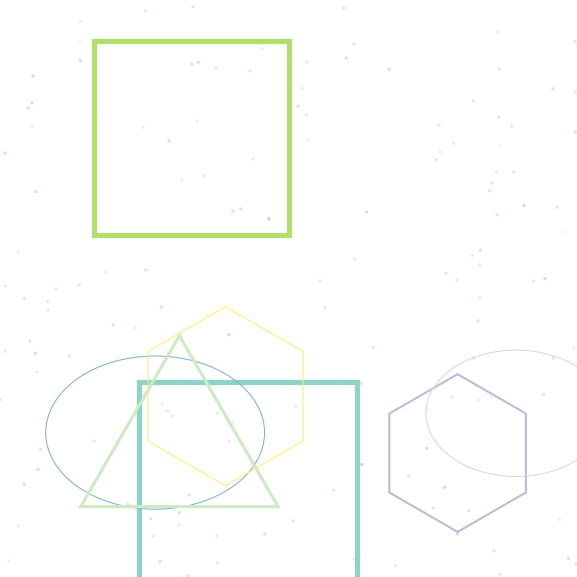[{"shape": "square", "thickness": 2.5, "radius": 0.94, "center": [0.429, 0.148]}, {"shape": "hexagon", "thickness": 1, "radius": 0.68, "center": [0.792, 0.215]}, {"shape": "oval", "thickness": 0.5, "radius": 0.95, "center": [0.269, 0.25]}, {"shape": "square", "thickness": 2.5, "radius": 0.84, "center": [0.332, 0.76]}, {"shape": "oval", "thickness": 0.5, "radius": 0.78, "center": [0.894, 0.283]}, {"shape": "triangle", "thickness": 1.5, "radius": 0.99, "center": [0.311, 0.221]}, {"shape": "hexagon", "thickness": 0.5, "radius": 0.77, "center": [0.39, 0.313]}]